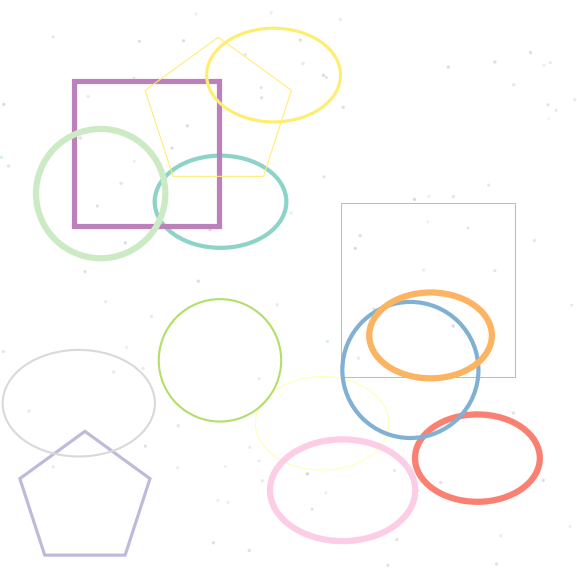[{"shape": "oval", "thickness": 2, "radius": 0.57, "center": [0.382, 0.65]}, {"shape": "square", "thickness": 0.5, "radius": 0.75, "center": [0.741, 0.497]}, {"shape": "oval", "thickness": 0.5, "radius": 0.58, "center": [0.558, 0.266]}, {"shape": "pentagon", "thickness": 1.5, "radius": 0.59, "center": [0.147, 0.134]}, {"shape": "oval", "thickness": 3, "radius": 0.54, "center": [0.827, 0.206]}, {"shape": "circle", "thickness": 2, "radius": 0.59, "center": [0.711, 0.359]}, {"shape": "oval", "thickness": 3, "radius": 0.53, "center": [0.746, 0.418]}, {"shape": "circle", "thickness": 1, "radius": 0.53, "center": [0.381, 0.375]}, {"shape": "oval", "thickness": 3, "radius": 0.63, "center": [0.593, 0.15]}, {"shape": "oval", "thickness": 1, "radius": 0.66, "center": [0.136, 0.301]}, {"shape": "square", "thickness": 2.5, "radius": 0.63, "center": [0.254, 0.733]}, {"shape": "circle", "thickness": 3, "radius": 0.56, "center": [0.174, 0.664]}, {"shape": "pentagon", "thickness": 0.5, "radius": 0.67, "center": [0.378, 0.802]}, {"shape": "oval", "thickness": 1.5, "radius": 0.58, "center": [0.474, 0.869]}]